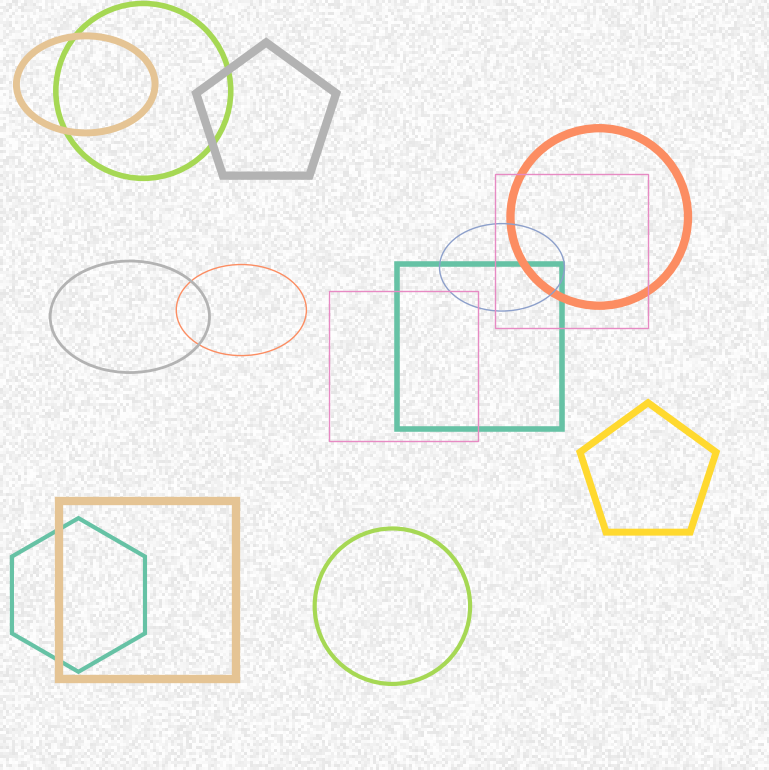[{"shape": "hexagon", "thickness": 1.5, "radius": 0.5, "center": [0.102, 0.227]}, {"shape": "square", "thickness": 2, "radius": 0.53, "center": [0.623, 0.55]}, {"shape": "circle", "thickness": 3, "radius": 0.58, "center": [0.778, 0.718]}, {"shape": "oval", "thickness": 0.5, "radius": 0.42, "center": [0.313, 0.597]}, {"shape": "oval", "thickness": 0.5, "radius": 0.41, "center": [0.652, 0.653]}, {"shape": "square", "thickness": 0.5, "radius": 0.49, "center": [0.524, 0.525]}, {"shape": "square", "thickness": 0.5, "radius": 0.5, "center": [0.742, 0.674]}, {"shape": "circle", "thickness": 2, "radius": 0.57, "center": [0.186, 0.882]}, {"shape": "circle", "thickness": 1.5, "radius": 0.5, "center": [0.51, 0.213]}, {"shape": "pentagon", "thickness": 2.5, "radius": 0.46, "center": [0.842, 0.384]}, {"shape": "oval", "thickness": 2.5, "radius": 0.45, "center": [0.111, 0.89]}, {"shape": "square", "thickness": 3, "radius": 0.58, "center": [0.191, 0.234]}, {"shape": "pentagon", "thickness": 3, "radius": 0.48, "center": [0.346, 0.849]}, {"shape": "oval", "thickness": 1, "radius": 0.52, "center": [0.169, 0.589]}]